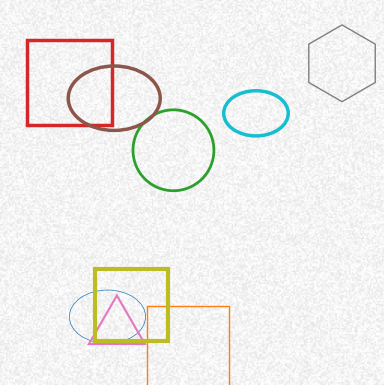[{"shape": "oval", "thickness": 0.5, "radius": 0.49, "center": [0.279, 0.177]}, {"shape": "square", "thickness": 1, "radius": 0.53, "center": [0.488, 0.1]}, {"shape": "circle", "thickness": 2, "radius": 0.53, "center": [0.451, 0.61]}, {"shape": "square", "thickness": 2.5, "radius": 0.55, "center": [0.181, 0.786]}, {"shape": "oval", "thickness": 2.5, "radius": 0.6, "center": [0.297, 0.745]}, {"shape": "triangle", "thickness": 1.5, "radius": 0.42, "center": [0.304, 0.148]}, {"shape": "hexagon", "thickness": 1, "radius": 0.5, "center": [0.888, 0.836]}, {"shape": "square", "thickness": 3, "radius": 0.47, "center": [0.341, 0.208]}, {"shape": "oval", "thickness": 2.5, "radius": 0.42, "center": [0.665, 0.706]}]